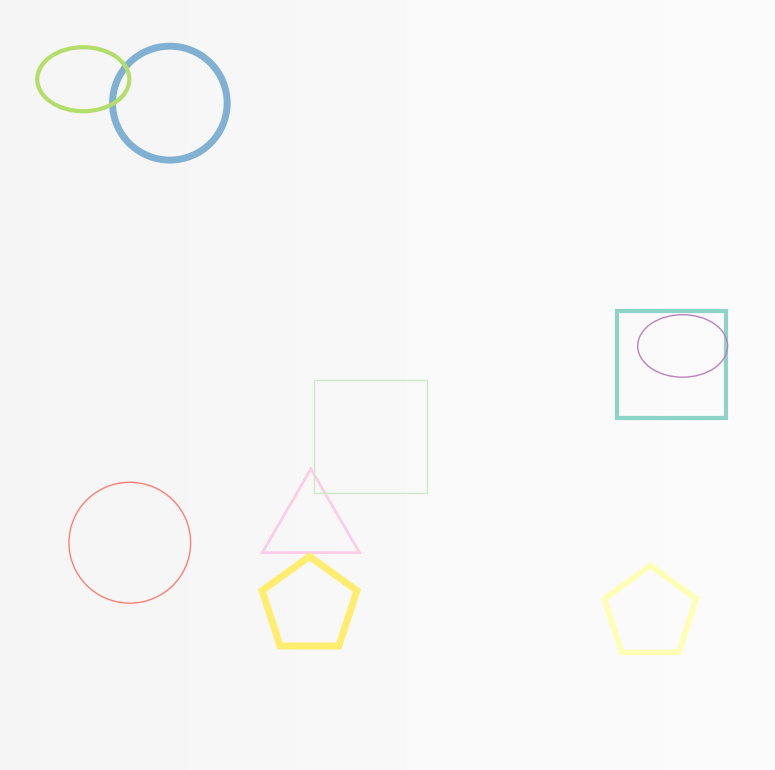[{"shape": "square", "thickness": 1.5, "radius": 0.35, "center": [0.866, 0.527]}, {"shape": "pentagon", "thickness": 2, "radius": 0.31, "center": [0.839, 0.203]}, {"shape": "circle", "thickness": 0.5, "radius": 0.39, "center": [0.167, 0.295]}, {"shape": "circle", "thickness": 2.5, "radius": 0.37, "center": [0.219, 0.866]}, {"shape": "oval", "thickness": 1.5, "radius": 0.3, "center": [0.107, 0.897]}, {"shape": "triangle", "thickness": 1, "radius": 0.36, "center": [0.401, 0.318]}, {"shape": "oval", "thickness": 0.5, "radius": 0.29, "center": [0.881, 0.551]}, {"shape": "square", "thickness": 0.5, "radius": 0.37, "center": [0.478, 0.433]}, {"shape": "pentagon", "thickness": 2.5, "radius": 0.32, "center": [0.399, 0.213]}]